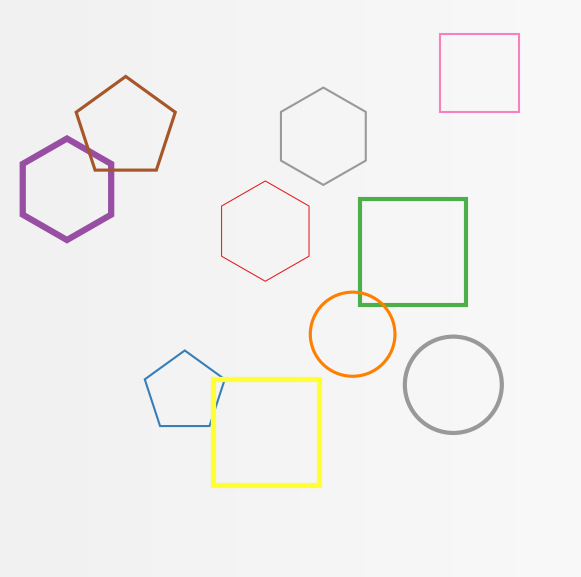[{"shape": "hexagon", "thickness": 0.5, "radius": 0.43, "center": [0.456, 0.599]}, {"shape": "pentagon", "thickness": 1, "radius": 0.36, "center": [0.318, 0.32]}, {"shape": "square", "thickness": 2, "radius": 0.46, "center": [0.711, 0.563]}, {"shape": "hexagon", "thickness": 3, "radius": 0.44, "center": [0.115, 0.671]}, {"shape": "circle", "thickness": 1.5, "radius": 0.36, "center": [0.607, 0.42]}, {"shape": "square", "thickness": 2.5, "radius": 0.46, "center": [0.457, 0.251]}, {"shape": "pentagon", "thickness": 1.5, "radius": 0.45, "center": [0.216, 0.777]}, {"shape": "square", "thickness": 1, "radius": 0.34, "center": [0.825, 0.872]}, {"shape": "circle", "thickness": 2, "radius": 0.42, "center": [0.78, 0.333]}, {"shape": "hexagon", "thickness": 1, "radius": 0.42, "center": [0.556, 0.763]}]